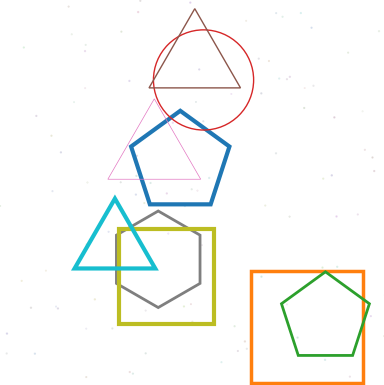[{"shape": "pentagon", "thickness": 3, "radius": 0.67, "center": [0.468, 0.578]}, {"shape": "square", "thickness": 2.5, "radius": 0.73, "center": [0.796, 0.15]}, {"shape": "pentagon", "thickness": 2, "radius": 0.6, "center": [0.845, 0.174]}, {"shape": "circle", "thickness": 1, "radius": 0.65, "center": [0.529, 0.792]}, {"shape": "triangle", "thickness": 1, "radius": 0.69, "center": [0.506, 0.84]}, {"shape": "triangle", "thickness": 0.5, "radius": 0.7, "center": [0.401, 0.604]}, {"shape": "hexagon", "thickness": 2, "radius": 0.63, "center": [0.411, 0.327]}, {"shape": "square", "thickness": 3, "radius": 0.62, "center": [0.433, 0.282]}, {"shape": "triangle", "thickness": 3, "radius": 0.6, "center": [0.298, 0.363]}]